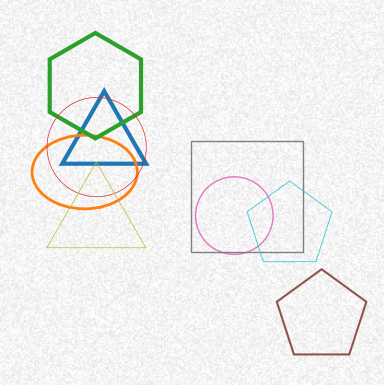[{"shape": "triangle", "thickness": 3, "radius": 0.63, "center": [0.271, 0.638]}, {"shape": "oval", "thickness": 2, "radius": 0.68, "center": [0.22, 0.553]}, {"shape": "hexagon", "thickness": 3, "radius": 0.68, "center": [0.248, 0.777]}, {"shape": "circle", "thickness": 0.5, "radius": 0.64, "center": [0.251, 0.618]}, {"shape": "pentagon", "thickness": 1.5, "radius": 0.61, "center": [0.835, 0.178]}, {"shape": "circle", "thickness": 1, "radius": 0.5, "center": [0.609, 0.44]}, {"shape": "square", "thickness": 1, "radius": 0.72, "center": [0.642, 0.49]}, {"shape": "triangle", "thickness": 0.5, "radius": 0.74, "center": [0.25, 0.431]}, {"shape": "pentagon", "thickness": 0.5, "radius": 0.58, "center": [0.752, 0.414]}]